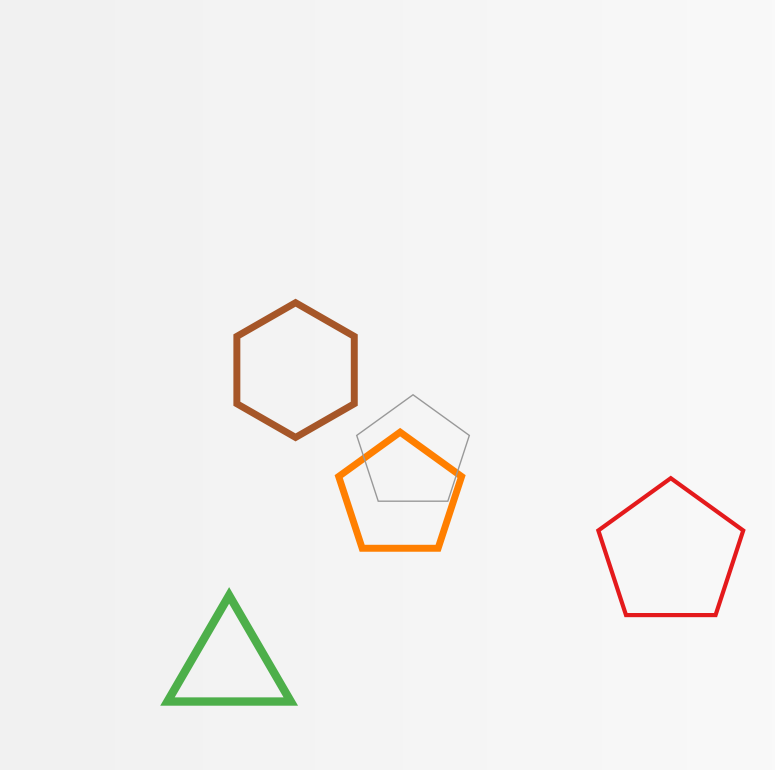[{"shape": "pentagon", "thickness": 1.5, "radius": 0.49, "center": [0.866, 0.281]}, {"shape": "triangle", "thickness": 3, "radius": 0.46, "center": [0.296, 0.135]}, {"shape": "pentagon", "thickness": 2.5, "radius": 0.42, "center": [0.516, 0.355]}, {"shape": "hexagon", "thickness": 2.5, "radius": 0.44, "center": [0.381, 0.519]}, {"shape": "pentagon", "thickness": 0.5, "radius": 0.38, "center": [0.533, 0.411]}]